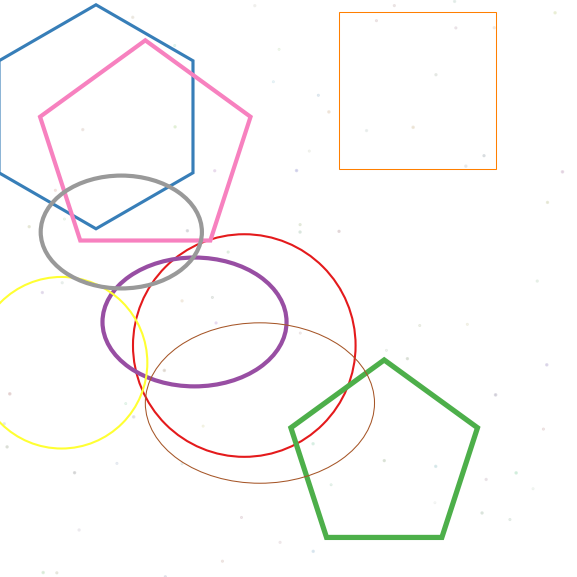[{"shape": "circle", "thickness": 1, "radius": 0.96, "center": [0.423, 0.401]}, {"shape": "hexagon", "thickness": 1.5, "radius": 0.97, "center": [0.166, 0.797]}, {"shape": "pentagon", "thickness": 2.5, "radius": 0.85, "center": [0.665, 0.206]}, {"shape": "oval", "thickness": 2, "radius": 0.8, "center": [0.337, 0.442]}, {"shape": "square", "thickness": 0.5, "radius": 0.68, "center": [0.724, 0.842]}, {"shape": "circle", "thickness": 1, "radius": 0.74, "center": [0.107, 0.371]}, {"shape": "oval", "thickness": 0.5, "radius": 0.99, "center": [0.45, 0.301]}, {"shape": "pentagon", "thickness": 2, "radius": 0.96, "center": [0.252, 0.738]}, {"shape": "oval", "thickness": 2, "radius": 0.7, "center": [0.21, 0.597]}]